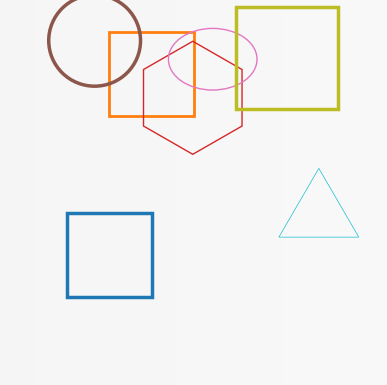[{"shape": "square", "thickness": 2.5, "radius": 0.55, "center": [0.283, 0.337]}, {"shape": "square", "thickness": 2, "radius": 0.55, "center": [0.391, 0.808]}, {"shape": "hexagon", "thickness": 1, "radius": 0.73, "center": [0.497, 0.746]}, {"shape": "circle", "thickness": 2.5, "radius": 0.59, "center": [0.244, 0.895]}, {"shape": "oval", "thickness": 1, "radius": 0.57, "center": [0.549, 0.846]}, {"shape": "square", "thickness": 2.5, "radius": 0.66, "center": [0.741, 0.849]}, {"shape": "triangle", "thickness": 0.5, "radius": 0.6, "center": [0.823, 0.444]}]